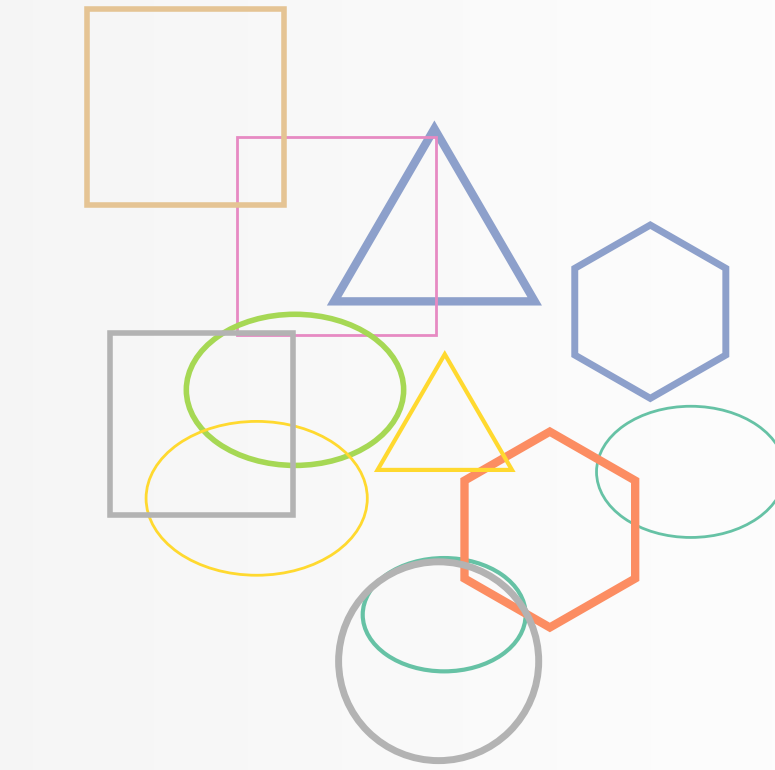[{"shape": "oval", "thickness": 1.5, "radius": 0.53, "center": [0.573, 0.202]}, {"shape": "oval", "thickness": 1, "radius": 0.61, "center": [0.891, 0.387]}, {"shape": "hexagon", "thickness": 3, "radius": 0.64, "center": [0.709, 0.312]}, {"shape": "hexagon", "thickness": 2.5, "radius": 0.56, "center": [0.839, 0.595]}, {"shape": "triangle", "thickness": 3, "radius": 0.75, "center": [0.561, 0.683]}, {"shape": "square", "thickness": 1, "radius": 0.64, "center": [0.434, 0.693]}, {"shape": "oval", "thickness": 2, "radius": 0.7, "center": [0.381, 0.494]}, {"shape": "oval", "thickness": 1, "radius": 0.71, "center": [0.331, 0.353]}, {"shape": "triangle", "thickness": 1.5, "radius": 0.5, "center": [0.574, 0.44]}, {"shape": "square", "thickness": 2, "radius": 0.64, "center": [0.239, 0.862]}, {"shape": "square", "thickness": 2, "radius": 0.59, "center": [0.26, 0.449]}, {"shape": "circle", "thickness": 2.5, "radius": 0.65, "center": [0.566, 0.141]}]